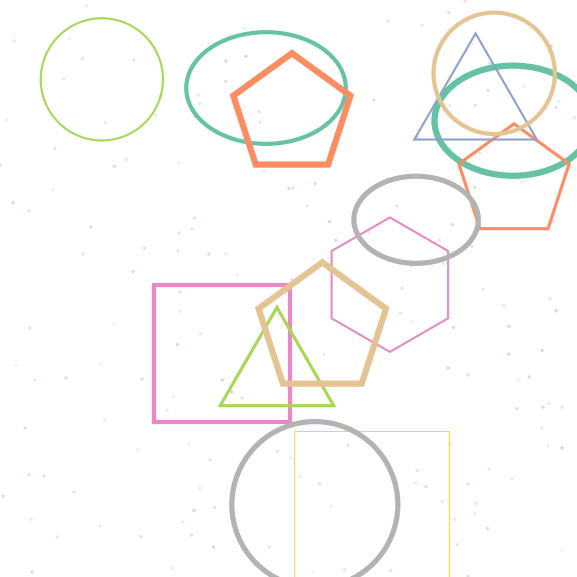[{"shape": "oval", "thickness": 2, "radius": 0.69, "center": [0.461, 0.847]}, {"shape": "oval", "thickness": 3, "radius": 0.68, "center": [0.889, 0.79]}, {"shape": "pentagon", "thickness": 3, "radius": 0.53, "center": [0.505, 0.8]}, {"shape": "pentagon", "thickness": 1.5, "radius": 0.5, "center": [0.89, 0.684]}, {"shape": "triangle", "thickness": 1, "radius": 0.61, "center": [0.824, 0.819]}, {"shape": "square", "thickness": 2, "radius": 0.59, "center": [0.384, 0.387]}, {"shape": "hexagon", "thickness": 1, "radius": 0.58, "center": [0.675, 0.506]}, {"shape": "circle", "thickness": 1, "radius": 0.53, "center": [0.176, 0.862]}, {"shape": "triangle", "thickness": 1.5, "radius": 0.57, "center": [0.48, 0.353]}, {"shape": "square", "thickness": 0.5, "radius": 0.67, "center": [0.644, 0.119]}, {"shape": "circle", "thickness": 2, "radius": 0.53, "center": [0.856, 0.872]}, {"shape": "pentagon", "thickness": 3, "radius": 0.58, "center": [0.558, 0.429]}, {"shape": "circle", "thickness": 2.5, "radius": 0.72, "center": [0.545, 0.125]}, {"shape": "oval", "thickness": 2.5, "radius": 0.54, "center": [0.721, 0.619]}]